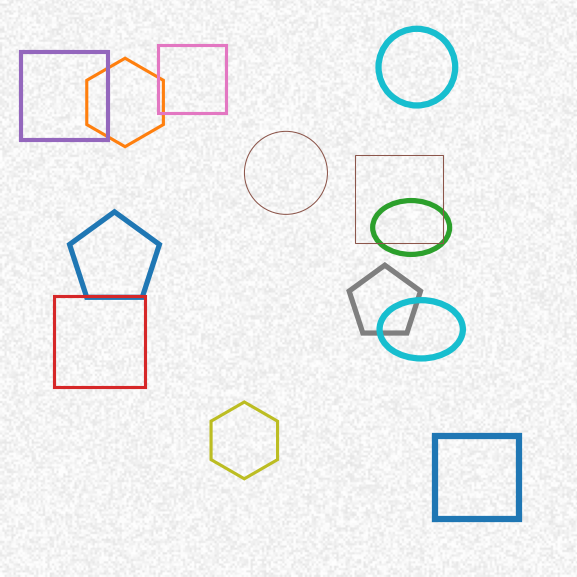[{"shape": "pentagon", "thickness": 2.5, "radius": 0.41, "center": [0.198, 0.551]}, {"shape": "square", "thickness": 3, "radius": 0.36, "center": [0.826, 0.172]}, {"shape": "hexagon", "thickness": 1.5, "radius": 0.38, "center": [0.217, 0.822]}, {"shape": "oval", "thickness": 2.5, "radius": 0.33, "center": [0.712, 0.605]}, {"shape": "square", "thickness": 1.5, "radius": 0.39, "center": [0.172, 0.408]}, {"shape": "square", "thickness": 2, "radius": 0.38, "center": [0.112, 0.833]}, {"shape": "circle", "thickness": 0.5, "radius": 0.36, "center": [0.495, 0.7]}, {"shape": "square", "thickness": 0.5, "radius": 0.38, "center": [0.691, 0.655]}, {"shape": "square", "thickness": 1.5, "radius": 0.29, "center": [0.332, 0.862]}, {"shape": "pentagon", "thickness": 2.5, "radius": 0.32, "center": [0.666, 0.475]}, {"shape": "hexagon", "thickness": 1.5, "radius": 0.33, "center": [0.423, 0.237]}, {"shape": "oval", "thickness": 3, "radius": 0.36, "center": [0.729, 0.429]}, {"shape": "circle", "thickness": 3, "radius": 0.33, "center": [0.722, 0.883]}]